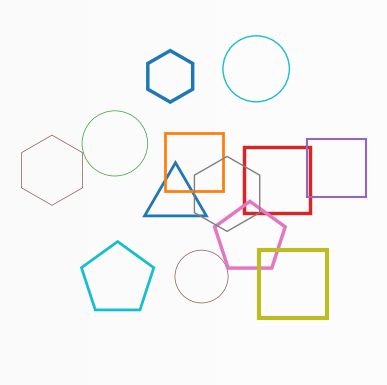[{"shape": "hexagon", "thickness": 2.5, "radius": 0.33, "center": [0.439, 0.802]}, {"shape": "triangle", "thickness": 2, "radius": 0.46, "center": [0.453, 0.485]}, {"shape": "square", "thickness": 2, "radius": 0.38, "center": [0.501, 0.578]}, {"shape": "circle", "thickness": 0.5, "radius": 0.42, "center": [0.296, 0.628]}, {"shape": "square", "thickness": 2.5, "radius": 0.43, "center": [0.715, 0.532]}, {"shape": "square", "thickness": 1.5, "radius": 0.38, "center": [0.87, 0.563]}, {"shape": "circle", "thickness": 0.5, "radius": 0.34, "center": [0.52, 0.282]}, {"shape": "hexagon", "thickness": 0.5, "radius": 0.46, "center": [0.134, 0.558]}, {"shape": "pentagon", "thickness": 2.5, "radius": 0.48, "center": [0.645, 0.381]}, {"shape": "hexagon", "thickness": 1, "radius": 0.49, "center": [0.586, 0.496]}, {"shape": "square", "thickness": 3, "radius": 0.44, "center": [0.756, 0.263]}, {"shape": "circle", "thickness": 1, "radius": 0.43, "center": [0.661, 0.821]}, {"shape": "pentagon", "thickness": 2, "radius": 0.49, "center": [0.304, 0.274]}]